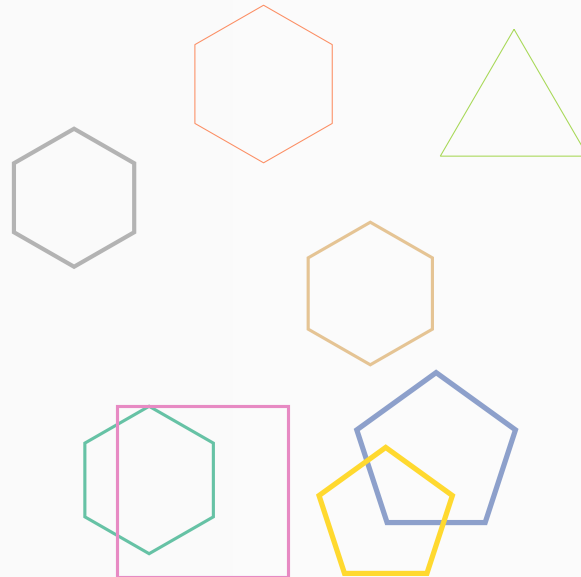[{"shape": "hexagon", "thickness": 1.5, "radius": 0.64, "center": [0.257, 0.168]}, {"shape": "hexagon", "thickness": 0.5, "radius": 0.68, "center": [0.453, 0.854]}, {"shape": "pentagon", "thickness": 2.5, "radius": 0.72, "center": [0.75, 0.21]}, {"shape": "square", "thickness": 1.5, "radius": 0.74, "center": [0.348, 0.148]}, {"shape": "triangle", "thickness": 0.5, "radius": 0.73, "center": [0.884, 0.802]}, {"shape": "pentagon", "thickness": 2.5, "radius": 0.6, "center": [0.664, 0.104]}, {"shape": "hexagon", "thickness": 1.5, "radius": 0.62, "center": [0.637, 0.491]}, {"shape": "hexagon", "thickness": 2, "radius": 0.6, "center": [0.127, 0.657]}]